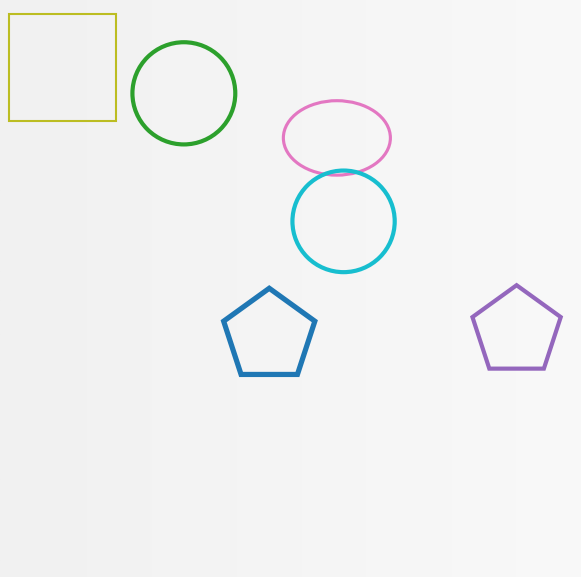[{"shape": "pentagon", "thickness": 2.5, "radius": 0.41, "center": [0.463, 0.417]}, {"shape": "circle", "thickness": 2, "radius": 0.44, "center": [0.316, 0.838]}, {"shape": "pentagon", "thickness": 2, "radius": 0.4, "center": [0.889, 0.425]}, {"shape": "oval", "thickness": 1.5, "radius": 0.46, "center": [0.58, 0.76]}, {"shape": "square", "thickness": 1, "radius": 0.46, "center": [0.107, 0.882]}, {"shape": "circle", "thickness": 2, "radius": 0.44, "center": [0.591, 0.616]}]